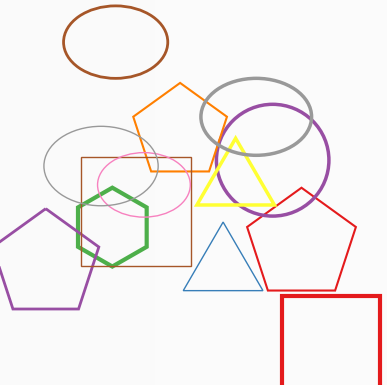[{"shape": "square", "thickness": 3, "radius": 0.63, "center": [0.854, 0.104]}, {"shape": "pentagon", "thickness": 1.5, "radius": 0.74, "center": [0.778, 0.365]}, {"shape": "triangle", "thickness": 1, "radius": 0.59, "center": [0.576, 0.304]}, {"shape": "hexagon", "thickness": 3, "radius": 0.51, "center": [0.29, 0.41]}, {"shape": "pentagon", "thickness": 2, "radius": 0.72, "center": [0.118, 0.314]}, {"shape": "circle", "thickness": 2.5, "radius": 0.73, "center": [0.704, 0.584]}, {"shape": "pentagon", "thickness": 1.5, "radius": 0.64, "center": [0.465, 0.657]}, {"shape": "triangle", "thickness": 2.5, "radius": 0.58, "center": [0.608, 0.525]}, {"shape": "square", "thickness": 1, "radius": 0.71, "center": [0.352, 0.451]}, {"shape": "oval", "thickness": 2, "radius": 0.67, "center": [0.298, 0.891]}, {"shape": "oval", "thickness": 1, "radius": 0.6, "center": [0.371, 0.52]}, {"shape": "oval", "thickness": 1, "radius": 0.74, "center": [0.261, 0.569]}, {"shape": "oval", "thickness": 2.5, "radius": 0.71, "center": [0.661, 0.697]}]